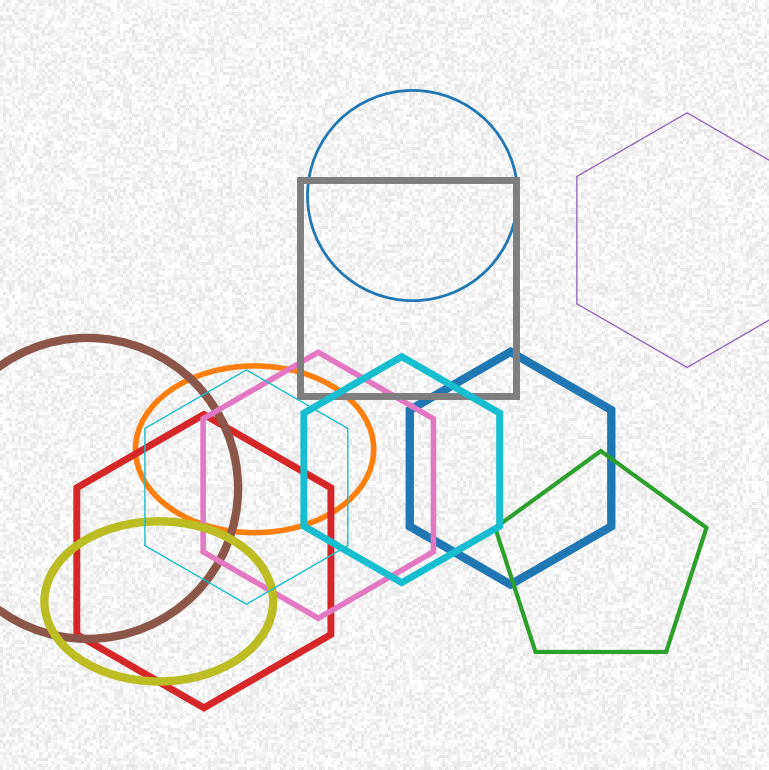[{"shape": "hexagon", "thickness": 3, "radius": 0.76, "center": [0.663, 0.392]}, {"shape": "circle", "thickness": 1, "radius": 0.68, "center": [0.536, 0.746]}, {"shape": "oval", "thickness": 2, "radius": 0.77, "center": [0.331, 0.416]}, {"shape": "pentagon", "thickness": 1.5, "radius": 0.72, "center": [0.78, 0.27]}, {"shape": "hexagon", "thickness": 2.5, "radius": 0.95, "center": [0.265, 0.271]}, {"shape": "hexagon", "thickness": 0.5, "radius": 0.83, "center": [0.892, 0.688]}, {"shape": "circle", "thickness": 3, "radius": 0.98, "center": [0.114, 0.366]}, {"shape": "hexagon", "thickness": 2, "radius": 0.86, "center": [0.413, 0.37]}, {"shape": "square", "thickness": 2.5, "radius": 0.7, "center": [0.53, 0.626]}, {"shape": "oval", "thickness": 3, "radius": 0.74, "center": [0.206, 0.219]}, {"shape": "hexagon", "thickness": 2.5, "radius": 0.73, "center": [0.522, 0.39]}, {"shape": "hexagon", "thickness": 0.5, "radius": 0.76, "center": [0.32, 0.367]}]